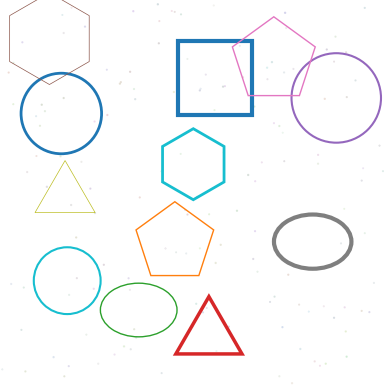[{"shape": "circle", "thickness": 2, "radius": 0.52, "center": [0.159, 0.705]}, {"shape": "square", "thickness": 3, "radius": 0.48, "center": [0.558, 0.797]}, {"shape": "pentagon", "thickness": 1, "radius": 0.53, "center": [0.454, 0.37]}, {"shape": "oval", "thickness": 1, "radius": 0.5, "center": [0.36, 0.195]}, {"shape": "triangle", "thickness": 2.5, "radius": 0.5, "center": [0.543, 0.13]}, {"shape": "circle", "thickness": 1.5, "radius": 0.58, "center": [0.873, 0.746]}, {"shape": "hexagon", "thickness": 0.5, "radius": 0.6, "center": [0.128, 0.9]}, {"shape": "pentagon", "thickness": 1, "radius": 0.57, "center": [0.711, 0.843]}, {"shape": "oval", "thickness": 3, "radius": 0.5, "center": [0.812, 0.372]}, {"shape": "triangle", "thickness": 0.5, "radius": 0.45, "center": [0.169, 0.493]}, {"shape": "hexagon", "thickness": 2, "radius": 0.46, "center": [0.502, 0.573]}, {"shape": "circle", "thickness": 1.5, "radius": 0.43, "center": [0.175, 0.271]}]